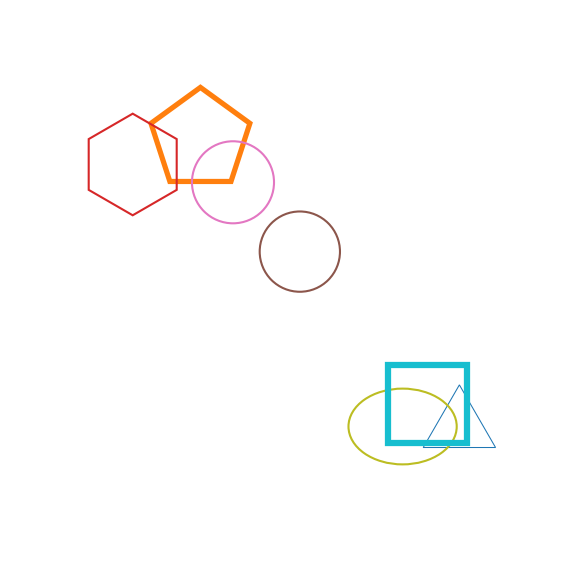[{"shape": "triangle", "thickness": 0.5, "radius": 0.36, "center": [0.795, 0.26]}, {"shape": "pentagon", "thickness": 2.5, "radius": 0.45, "center": [0.347, 0.758]}, {"shape": "hexagon", "thickness": 1, "radius": 0.44, "center": [0.23, 0.714]}, {"shape": "circle", "thickness": 1, "radius": 0.35, "center": [0.519, 0.563]}, {"shape": "circle", "thickness": 1, "radius": 0.36, "center": [0.403, 0.683]}, {"shape": "oval", "thickness": 1, "radius": 0.47, "center": [0.697, 0.261]}, {"shape": "square", "thickness": 3, "radius": 0.34, "center": [0.74, 0.3]}]